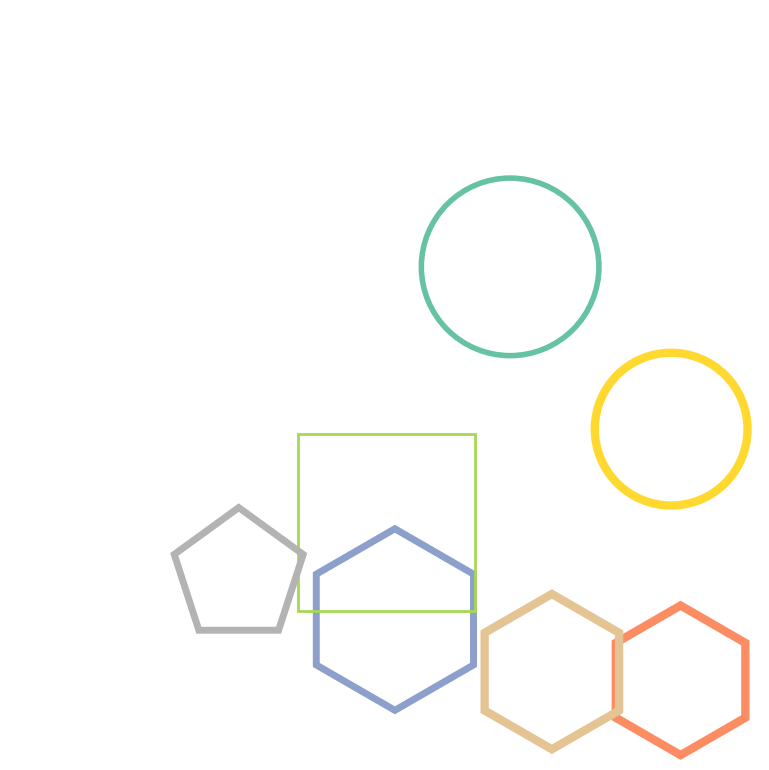[{"shape": "circle", "thickness": 2, "radius": 0.58, "center": [0.663, 0.653]}, {"shape": "hexagon", "thickness": 3, "radius": 0.49, "center": [0.884, 0.117]}, {"shape": "hexagon", "thickness": 2.5, "radius": 0.59, "center": [0.513, 0.195]}, {"shape": "square", "thickness": 1, "radius": 0.58, "center": [0.502, 0.322]}, {"shape": "circle", "thickness": 3, "radius": 0.5, "center": [0.872, 0.443]}, {"shape": "hexagon", "thickness": 3, "radius": 0.5, "center": [0.717, 0.128]}, {"shape": "pentagon", "thickness": 2.5, "radius": 0.44, "center": [0.31, 0.253]}]